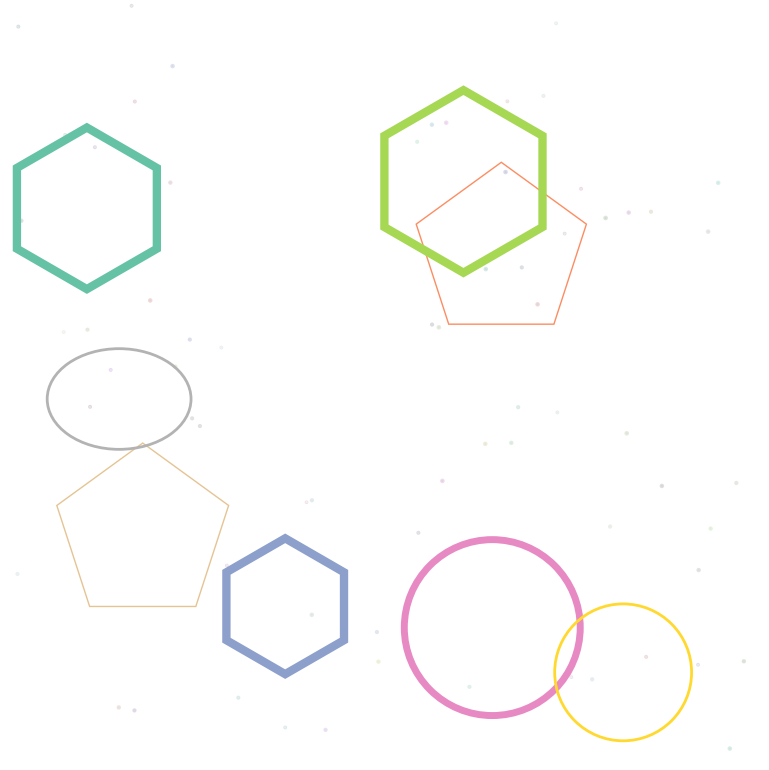[{"shape": "hexagon", "thickness": 3, "radius": 0.52, "center": [0.113, 0.729]}, {"shape": "pentagon", "thickness": 0.5, "radius": 0.58, "center": [0.651, 0.673]}, {"shape": "hexagon", "thickness": 3, "radius": 0.44, "center": [0.37, 0.213]}, {"shape": "circle", "thickness": 2.5, "radius": 0.57, "center": [0.639, 0.185]}, {"shape": "hexagon", "thickness": 3, "radius": 0.59, "center": [0.602, 0.764]}, {"shape": "circle", "thickness": 1, "radius": 0.44, "center": [0.809, 0.127]}, {"shape": "pentagon", "thickness": 0.5, "radius": 0.59, "center": [0.185, 0.307]}, {"shape": "oval", "thickness": 1, "radius": 0.47, "center": [0.155, 0.482]}]